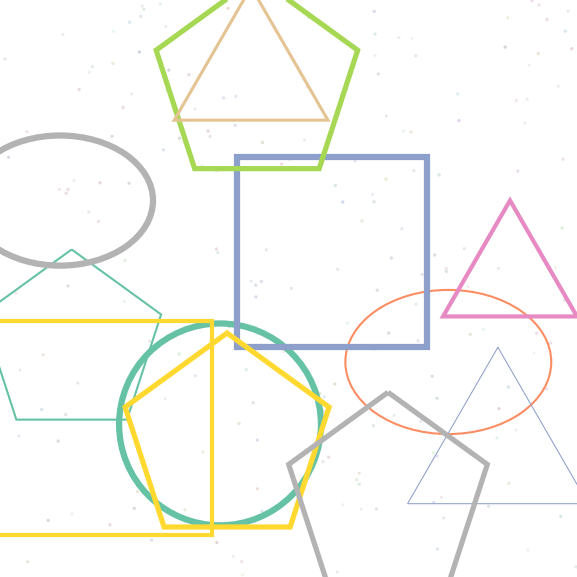[{"shape": "circle", "thickness": 3, "radius": 0.87, "center": [0.381, 0.264]}, {"shape": "pentagon", "thickness": 1, "radius": 0.81, "center": [0.124, 0.404]}, {"shape": "oval", "thickness": 1, "radius": 0.89, "center": [0.776, 0.372]}, {"shape": "triangle", "thickness": 0.5, "radius": 0.9, "center": [0.862, 0.217]}, {"shape": "square", "thickness": 3, "radius": 0.82, "center": [0.574, 0.562]}, {"shape": "triangle", "thickness": 2, "radius": 0.67, "center": [0.883, 0.518]}, {"shape": "pentagon", "thickness": 2.5, "radius": 0.92, "center": [0.445, 0.856]}, {"shape": "pentagon", "thickness": 2.5, "radius": 0.93, "center": [0.393, 0.237]}, {"shape": "square", "thickness": 2, "radius": 0.93, "center": [0.181, 0.259]}, {"shape": "triangle", "thickness": 1.5, "radius": 0.77, "center": [0.435, 0.868]}, {"shape": "oval", "thickness": 3, "radius": 0.8, "center": [0.104, 0.652]}, {"shape": "pentagon", "thickness": 2.5, "radius": 0.9, "center": [0.672, 0.139]}]